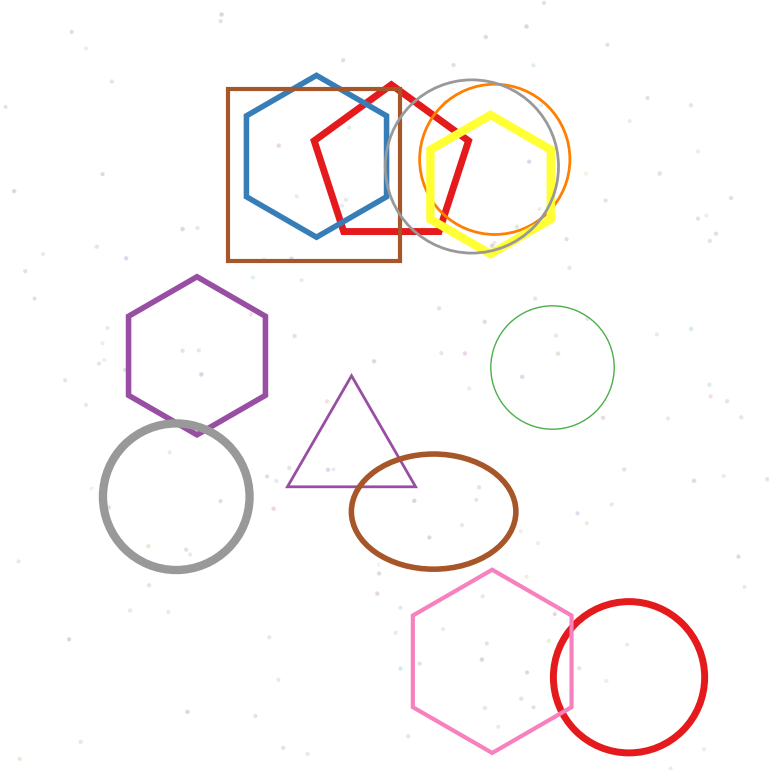[{"shape": "pentagon", "thickness": 2.5, "radius": 0.53, "center": [0.508, 0.785]}, {"shape": "circle", "thickness": 2.5, "radius": 0.49, "center": [0.817, 0.12]}, {"shape": "hexagon", "thickness": 2, "radius": 0.53, "center": [0.411, 0.797]}, {"shape": "circle", "thickness": 0.5, "radius": 0.4, "center": [0.718, 0.523]}, {"shape": "hexagon", "thickness": 2, "radius": 0.51, "center": [0.256, 0.538]}, {"shape": "triangle", "thickness": 1, "radius": 0.48, "center": [0.457, 0.416]}, {"shape": "circle", "thickness": 1, "radius": 0.49, "center": [0.643, 0.793]}, {"shape": "hexagon", "thickness": 3, "radius": 0.45, "center": [0.637, 0.76]}, {"shape": "oval", "thickness": 2, "radius": 0.53, "center": [0.563, 0.336]}, {"shape": "square", "thickness": 1.5, "radius": 0.56, "center": [0.408, 0.773]}, {"shape": "hexagon", "thickness": 1.5, "radius": 0.59, "center": [0.639, 0.141]}, {"shape": "circle", "thickness": 3, "radius": 0.48, "center": [0.229, 0.355]}, {"shape": "circle", "thickness": 1, "radius": 0.56, "center": [0.613, 0.784]}]